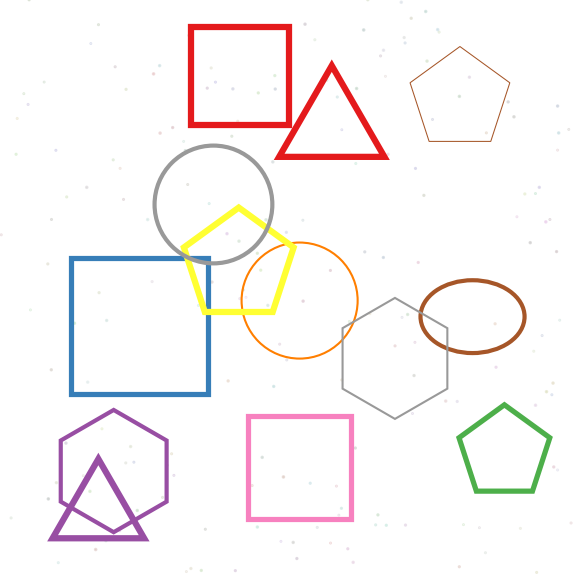[{"shape": "triangle", "thickness": 3, "radius": 0.53, "center": [0.574, 0.78]}, {"shape": "square", "thickness": 3, "radius": 0.42, "center": [0.416, 0.868]}, {"shape": "square", "thickness": 2.5, "radius": 0.59, "center": [0.242, 0.435]}, {"shape": "pentagon", "thickness": 2.5, "radius": 0.41, "center": [0.873, 0.216]}, {"shape": "triangle", "thickness": 3, "radius": 0.46, "center": [0.17, 0.113]}, {"shape": "hexagon", "thickness": 2, "radius": 0.53, "center": [0.197, 0.183]}, {"shape": "circle", "thickness": 1, "radius": 0.5, "center": [0.519, 0.479]}, {"shape": "pentagon", "thickness": 3, "radius": 0.5, "center": [0.413, 0.54]}, {"shape": "pentagon", "thickness": 0.5, "radius": 0.45, "center": [0.796, 0.828]}, {"shape": "oval", "thickness": 2, "radius": 0.45, "center": [0.818, 0.451]}, {"shape": "square", "thickness": 2.5, "radius": 0.45, "center": [0.519, 0.19]}, {"shape": "circle", "thickness": 2, "radius": 0.51, "center": [0.37, 0.645]}, {"shape": "hexagon", "thickness": 1, "radius": 0.52, "center": [0.684, 0.379]}]